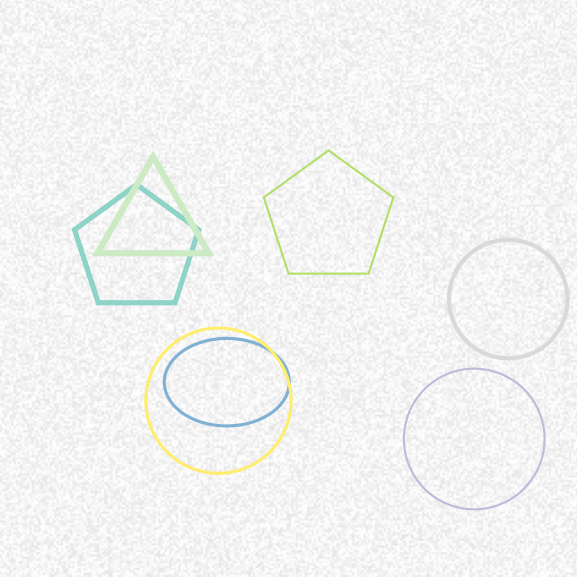[{"shape": "pentagon", "thickness": 2.5, "radius": 0.57, "center": [0.237, 0.566]}, {"shape": "circle", "thickness": 1, "radius": 0.61, "center": [0.821, 0.239]}, {"shape": "oval", "thickness": 1.5, "radius": 0.54, "center": [0.393, 0.337]}, {"shape": "pentagon", "thickness": 1, "radius": 0.59, "center": [0.569, 0.621]}, {"shape": "circle", "thickness": 2, "radius": 0.51, "center": [0.88, 0.481]}, {"shape": "triangle", "thickness": 3, "radius": 0.56, "center": [0.265, 0.616]}, {"shape": "circle", "thickness": 1.5, "radius": 0.63, "center": [0.378, 0.305]}]